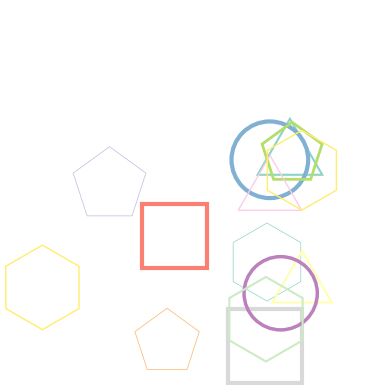[{"shape": "triangle", "thickness": 1.5, "radius": 0.48, "center": [0.753, 0.594]}, {"shape": "hexagon", "thickness": 0.5, "radius": 0.51, "center": [0.693, 0.319]}, {"shape": "triangle", "thickness": 1.5, "radius": 0.45, "center": [0.785, 0.259]}, {"shape": "pentagon", "thickness": 0.5, "radius": 0.5, "center": [0.285, 0.52]}, {"shape": "square", "thickness": 3, "radius": 0.42, "center": [0.454, 0.387]}, {"shape": "circle", "thickness": 3, "radius": 0.5, "center": [0.701, 0.585]}, {"shape": "pentagon", "thickness": 0.5, "radius": 0.44, "center": [0.434, 0.111]}, {"shape": "pentagon", "thickness": 2, "radius": 0.41, "center": [0.759, 0.601]}, {"shape": "triangle", "thickness": 1, "radius": 0.48, "center": [0.701, 0.501]}, {"shape": "square", "thickness": 3, "radius": 0.48, "center": [0.688, 0.101]}, {"shape": "circle", "thickness": 2.5, "radius": 0.48, "center": [0.729, 0.238]}, {"shape": "hexagon", "thickness": 1.5, "radius": 0.55, "center": [0.691, 0.171]}, {"shape": "hexagon", "thickness": 1, "radius": 0.52, "center": [0.784, 0.558]}, {"shape": "hexagon", "thickness": 1, "radius": 0.55, "center": [0.11, 0.253]}]